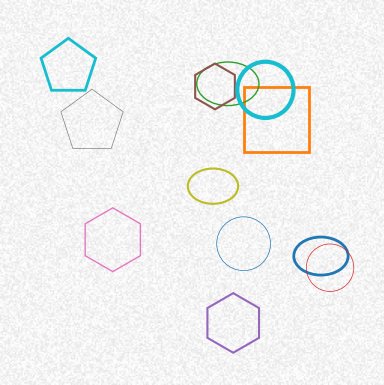[{"shape": "circle", "thickness": 0.5, "radius": 0.35, "center": [0.633, 0.367]}, {"shape": "oval", "thickness": 2, "radius": 0.35, "center": [0.834, 0.335]}, {"shape": "square", "thickness": 2, "radius": 0.42, "center": [0.717, 0.689]}, {"shape": "oval", "thickness": 1, "radius": 0.4, "center": [0.592, 0.782]}, {"shape": "circle", "thickness": 0.5, "radius": 0.31, "center": [0.857, 0.305]}, {"shape": "hexagon", "thickness": 1.5, "radius": 0.39, "center": [0.606, 0.161]}, {"shape": "hexagon", "thickness": 1.5, "radius": 0.3, "center": [0.558, 0.775]}, {"shape": "hexagon", "thickness": 1, "radius": 0.41, "center": [0.293, 0.377]}, {"shape": "pentagon", "thickness": 0.5, "radius": 0.43, "center": [0.239, 0.683]}, {"shape": "oval", "thickness": 1.5, "radius": 0.33, "center": [0.553, 0.516]}, {"shape": "pentagon", "thickness": 2, "radius": 0.37, "center": [0.178, 0.826]}, {"shape": "circle", "thickness": 3, "radius": 0.37, "center": [0.689, 0.767]}]